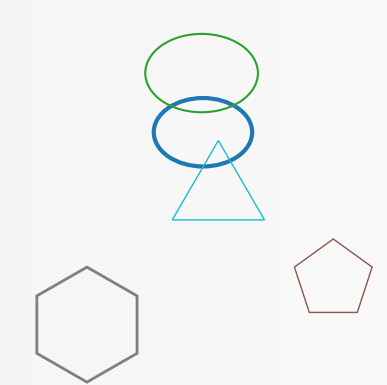[{"shape": "oval", "thickness": 3, "radius": 0.63, "center": [0.524, 0.657]}, {"shape": "oval", "thickness": 1.5, "radius": 0.73, "center": [0.52, 0.81]}, {"shape": "pentagon", "thickness": 1, "radius": 0.53, "center": [0.86, 0.274]}, {"shape": "hexagon", "thickness": 2, "radius": 0.75, "center": [0.224, 0.157]}, {"shape": "triangle", "thickness": 1, "radius": 0.69, "center": [0.563, 0.498]}]